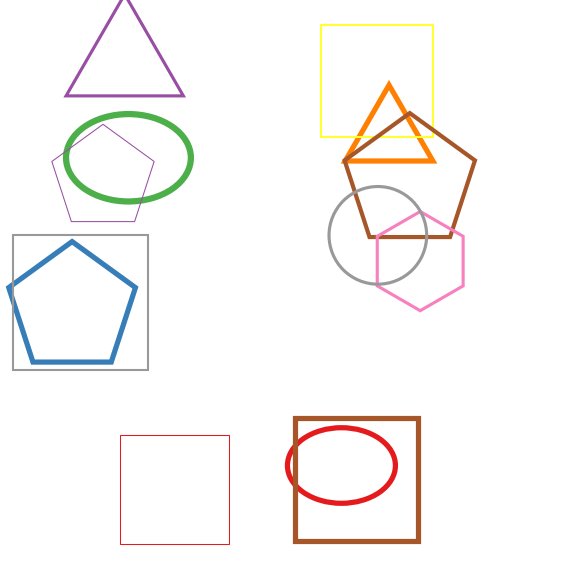[{"shape": "oval", "thickness": 2.5, "radius": 0.47, "center": [0.591, 0.193]}, {"shape": "square", "thickness": 0.5, "radius": 0.47, "center": [0.302, 0.151]}, {"shape": "pentagon", "thickness": 2.5, "radius": 0.58, "center": [0.125, 0.465]}, {"shape": "oval", "thickness": 3, "radius": 0.54, "center": [0.222, 0.726]}, {"shape": "pentagon", "thickness": 0.5, "radius": 0.47, "center": [0.178, 0.691]}, {"shape": "triangle", "thickness": 1.5, "radius": 0.59, "center": [0.216, 0.892]}, {"shape": "triangle", "thickness": 2.5, "radius": 0.44, "center": [0.674, 0.764]}, {"shape": "square", "thickness": 1, "radius": 0.49, "center": [0.652, 0.859]}, {"shape": "square", "thickness": 2.5, "radius": 0.53, "center": [0.617, 0.169]}, {"shape": "pentagon", "thickness": 2, "radius": 0.59, "center": [0.71, 0.685]}, {"shape": "hexagon", "thickness": 1.5, "radius": 0.43, "center": [0.728, 0.547]}, {"shape": "circle", "thickness": 1.5, "radius": 0.42, "center": [0.654, 0.592]}, {"shape": "square", "thickness": 1, "radius": 0.59, "center": [0.14, 0.475]}]